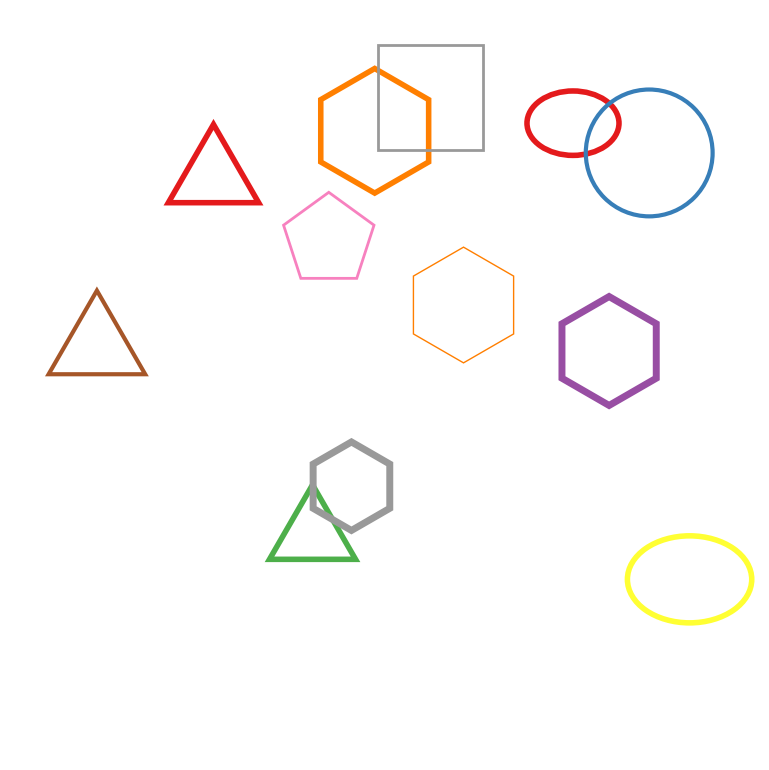[{"shape": "triangle", "thickness": 2, "radius": 0.34, "center": [0.277, 0.771]}, {"shape": "oval", "thickness": 2, "radius": 0.3, "center": [0.744, 0.84]}, {"shape": "circle", "thickness": 1.5, "radius": 0.41, "center": [0.843, 0.801]}, {"shape": "triangle", "thickness": 2, "radius": 0.32, "center": [0.406, 0.306]}, {"shape": "hexagon", "thickness": 2.5, "radius": 0.35, "center": [0.791, 0.544]}, {"shape": "hexagon", "thickness": 2, "radius": 0.4, "center": [0.487, 0.83]}, {"shape": "hexagon", "thickness": 0.5, "radius": 0.38, "center": [0.602, 0.604]}, {"shape": "oval", "thickness": 2, "radius": 0.4, "center": [0.896, 0.248]}, {"shape": "triangle", "thickness": 1.5, "radius": 0.36, "center": [0.126, 0.55]}, {"shape": "pentagon", "thickness": 1, "radius": 0.31, "center": [0.427, 0.688]}, {"shape": "hexagon", "thickness": 2.5, "radius": 0.29, "center": [0.456, 0.369]}, {"shape": "square", "thickness": 1, "radius": 0.34, "center": [0.559, 0.873]}]